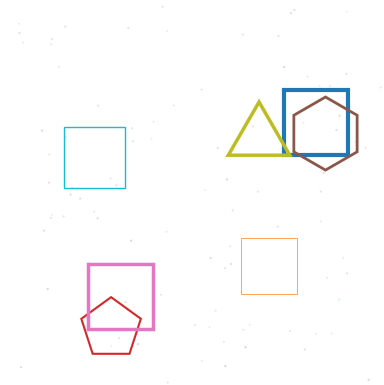[{"shape": "square", "thickness": 3, "radius": 0.42, "center": [0.821, 0.682]}, {"shape": "square", "thickness": 0.5, "radius": 0.37, "center": [0.7, 0.308]}, {"shape": "pentagon", "thickness": 1.5, "radius": 0.41, "center": [0.289, 0.147]}, {"shape": "hexagon", "thickness": 2, "radius": 0.47, "center": [0.845, 0.653]}, {"shape": "square", "thickness": 2.5, "radius": 0.42, "center": [0.313, 0.229]}, {"shape": "triangle", "thickness": 2.5, "radius": 0.46, "center": [0.673, 0.643]}, {"shape": "square", "thickness": 1, "radius": 0.39, "center": [0.246, 0.591]}]